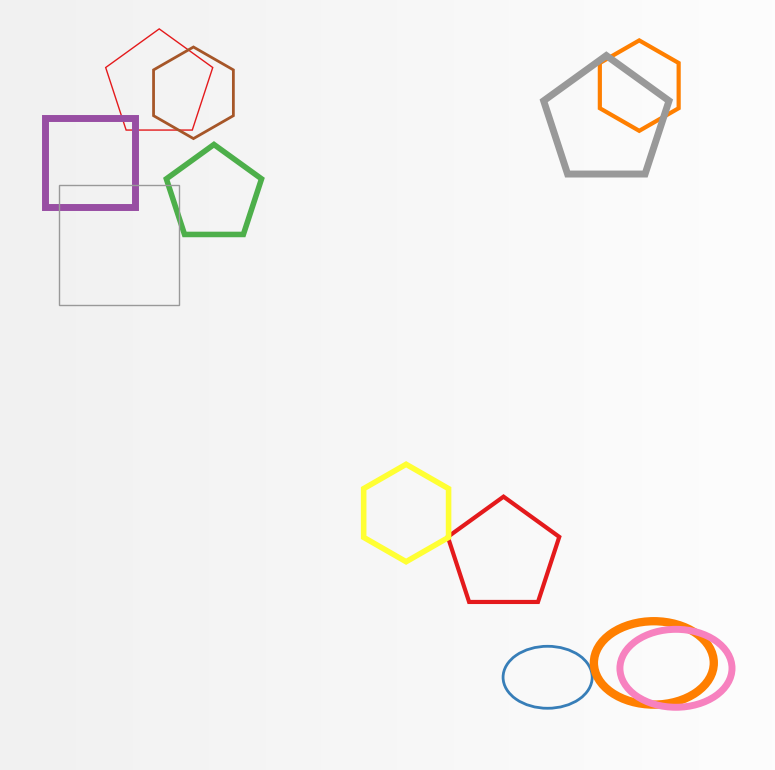[{"shape": "pentagon", "thickness": 0.5, "radius": 0.36, "center": [0.205, 0.89]}, {"shape": "pentagon", "thickness": 1.5, "radius": 0.38, "center": [0.65, 0.279]}, {"shape": "oval", "thickness": 1, "radius": 0.29, "center": [0.707, 0.12]}, {"shape": "pentagon", "thickness": 2, "radius": 0.32, "center": [0.276, 0.748]}, {"shape": "square", "thickness": 2.5, "radius": 0.29, "center": [0.116, 0.79]}, {"shape": "oval", "thickness": 3, "radius": 0.39, "center": [0.844, 0.139]}, {"shape": "hexagon", "thickness": 1.5, "radius": 0.29, "center": [0.825, 0.889]}, {"shape": "hexagon", "thickness": 2, "radius": 0.32, "center": [0.524, 0.334]}, {"shape": "hexagon", "thickness": 1, "radius": 0.3, "center": [0.25, 0.879]}, {"shape": "oval", "thickness": 2.5, "radius": 0.36, "center": [0.872, 0.132]}, {"shape": "square", "thickness": 0.5, "radius": 0.39, "center": [0.153, 0.682]}, {"shape": "pentagon", "thickness": 2.5, "radius": 0.43, "center": [0.782, 0.843]}]